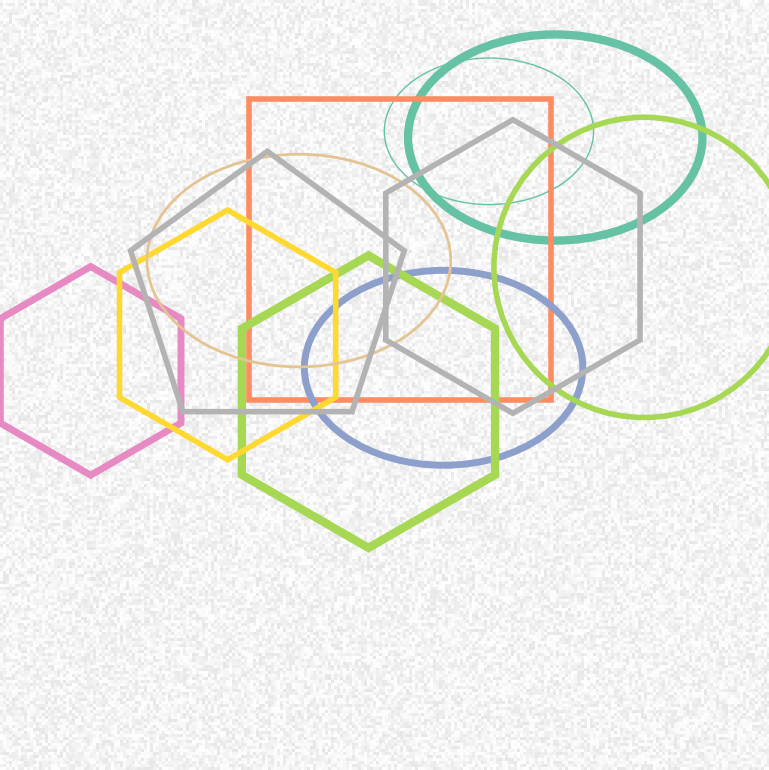[{"shape": "oval", "thickness": 3, "radius": 0.96, "center": [0.721, 0.821]}, {"shape": "oval", "thickness": 0.5, "radius": 0.68, "center": [0.635, 0.829]}, {"shape": "square", "thickness": 2, "radius": 0.98, "center": [0.519, 0.676]}, {"shape": "oval", "thickness": 2.5, "radius": 0.9, "center": [0.576, 0.522]}, {"shape": "hexagon", "thickness": 2.5, "radius": 0.68, "center": [0.118, 0.518]}, {"shape": "circle", "thickness": 2, "radius": 0.97, "center": [0.836, 0.653]}, {"shape": "hexagon", "thickness": 3, "radius": 0.95, "center": [0.479, 0.478]}, {"shape": "hexagon", "thickness": 2, "radius": 0.81, "center": [0.296, 0.565]}, {"shape": "oval", "thickness": 1, "radius": 0.99, "center": [0.388, 0.662]}, {"shape": "pentagon", "thickness": 2, "radius": 0.93, "center": [0.347, 0.617]}, {"shape": "hexagon", "thickness": 2, "radius": 0.95, "center": [0.666, 0.654]}]